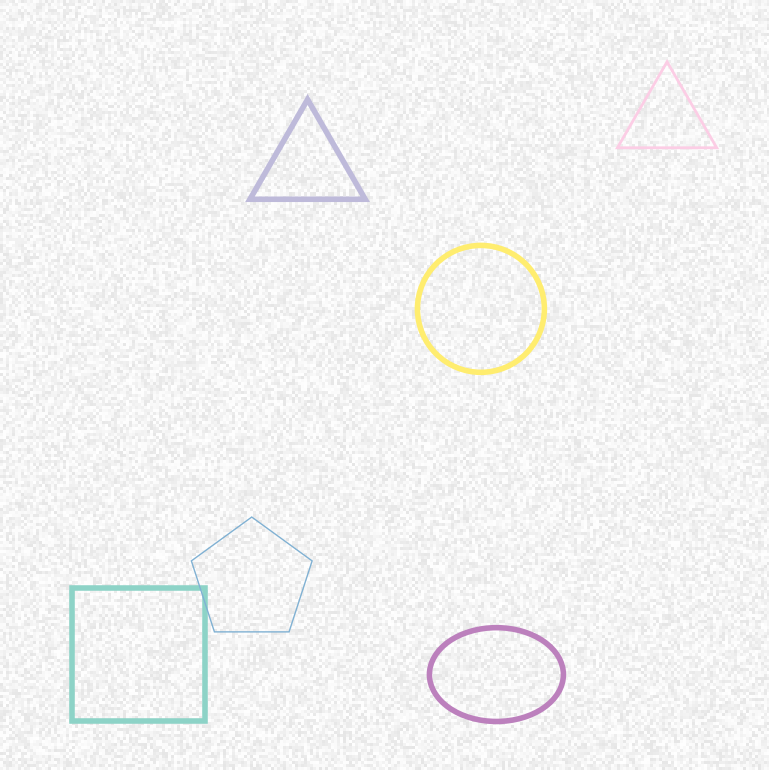[{"shape": "square", "thickness": 2, "radius": 0.43, "center": [0.179, 0.15]}, {"shape": "triangle", "thickness": 2, "radius": 0.43, "center": [0.399, 0.784]}, {"shape": "pentagon", "thickness": 0.5, "radius": 0.41, "center": [0.327, 0.246]}, {"shape": "triangle", "thickness": 1, "radius": 0.37, "center": [0.866, 0.845]}, {"shape": "oval", "thickness": 2, "radius": 0.44, "center": [0.645, 0.124]}, {"shape": "circle", "thickness": 2, "radius": 0.41, "center": [0.625, 0.599]}]